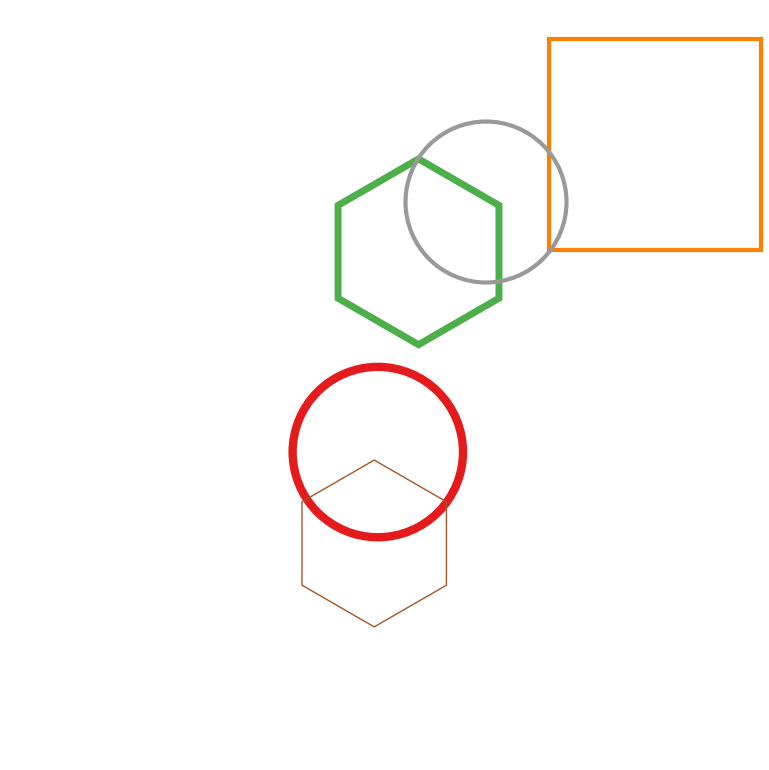[{"shape": "circle", "thickness": 3, "radius": 0.55, "center": [0.491, 0.413]}, {"shape": "hexagon", "thickness": 2.5, "radius": 0.6, "center": [0.544, 0.673]}, {"shape": "square", "thickness": 1.5, "radius": 0.69, "center": [0.851, 0.813]}, {"shape": "hexagon", "thickness": 0.5, "radius": 0.54, "center": [0.486, 0.294]}, {"shape": "circle", "thickness": 1.5, "radius": 0.52, "center": [0.631, 0.738]}]